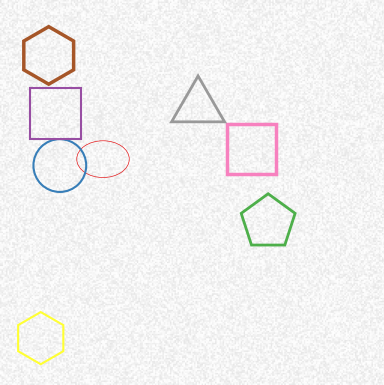[{"shape": "oval", "thickness": 0.5, "radius": 0.34, "center": [0.268, 0.587]}, {"shape": "circle", "thickness": 1.5, "radius": 0.34, "center": [0.155, 0.57]}, {"shape": "pentagon", "thickness": 2, "radius": 0.37, "center": [0.697, 0.423]}, {"shape": "square", "thickness": 1.5, "radius": 0.33, "center": [0.144, 0.706]}, {"shape": "hexagon", "thickness": 1.5, "radius": 0.34, "center": [0.106, 0.122]}, {"shape": "hexagon", "thickness": 2.5, "radius": 0.37, "center": [0.127, 0.856]}, {"shape": "square", "thickness": 2.5, "radius": 0.32, "center": [0.653, 0.613]}, {"shape": "triangle", "thickness": 2, "radius": 0.4, "center": [0.514, 0.723]}]